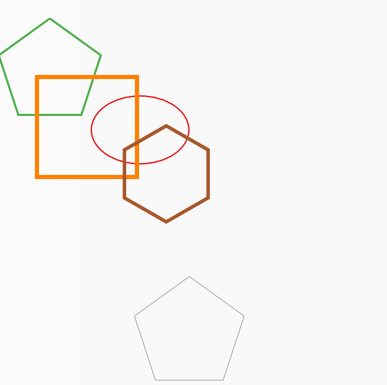[{"shape": "oval", "thickness": 1, "radius": 0.63, "center": [0.362, 0.663]}, {"shape": "pentagon", "thickness": 1.5, "radius": 0.69, "center": [0.129, 0.814]}, {"shape": "square", "thickness": 3, "radius": 0.65, "center": [0.224, 0.671]}, {"shape": "hexagon", "thickness": 2.5, "radius": 0.62, "center": [0.429, 0.548]}, {"shape": "pentagon", "thickness": 0.5, "radius": 0.74, "center": [0.489, 0.133]}]